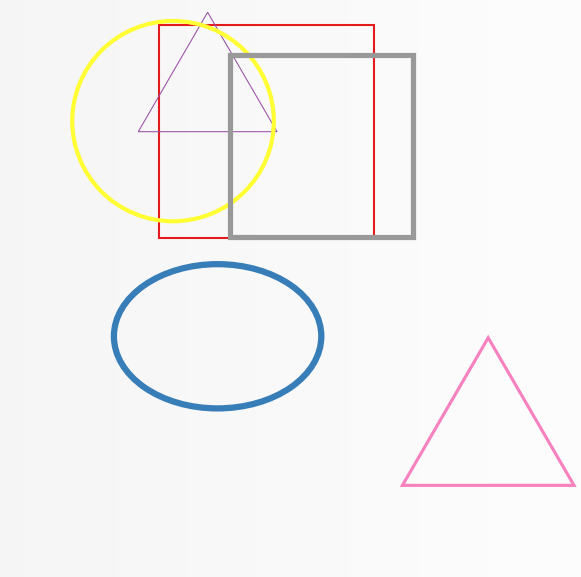[{"shape": "square", "thickness": 1, "radius": 0.92, "center": [0.458, 0.772]}, {"shape": "oval", "thickness": 3, "radius": 0.89, "center": [0.374, 0.417]}, {"shape": "triangle", "thickness": 0.5, "radius": 0.69, "center": [0.357, 0.84]}, {"shape": "circle", "thickness": 2, "radius": 0.87, "center": [0.298, 0.789]}, {"shape": "triangle", "thickness": 1.5, "radius": 0.85, "center": [0.84, 0.244]}, {"shape": "square", "thickness": 2.5, "radius": 0.79, "center": [0.553, 0.746]}]